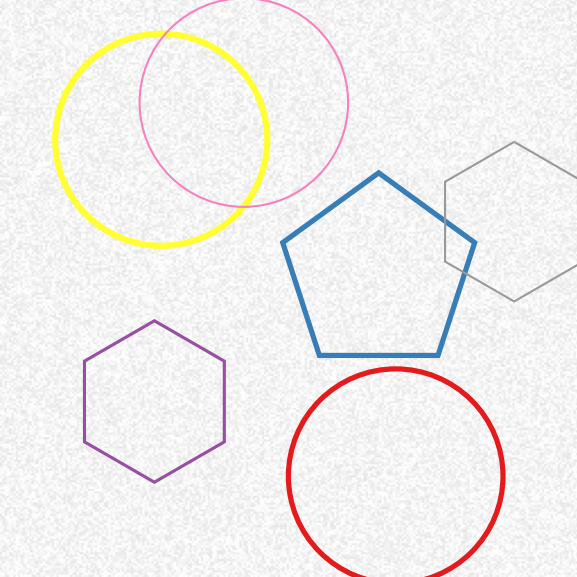[{"shape": "circle", "thickness": 2.5, "radius": 0.93, "center": [0.685, 0.175]}, {"shape": "pentagon", "thickness": 2.5, "radius": 0.87, "center": [0.656, 0.525]}, {"shape": "hexagon", "thickness": 1.5, "radius": 0.7, "center": [0.267, 0.304]}, {"shape": "circle", "thickness": 3, "radius": 0.92, "center": [0.279, 0.757]}, {"shape": "circle", "thickness": 1, "radius": 0.9, "center": [0.422, 0.822]}, {"shape": "hexagon", "thickness": 1, "radius": 0.69, "center": [0.89, 0.615]}]